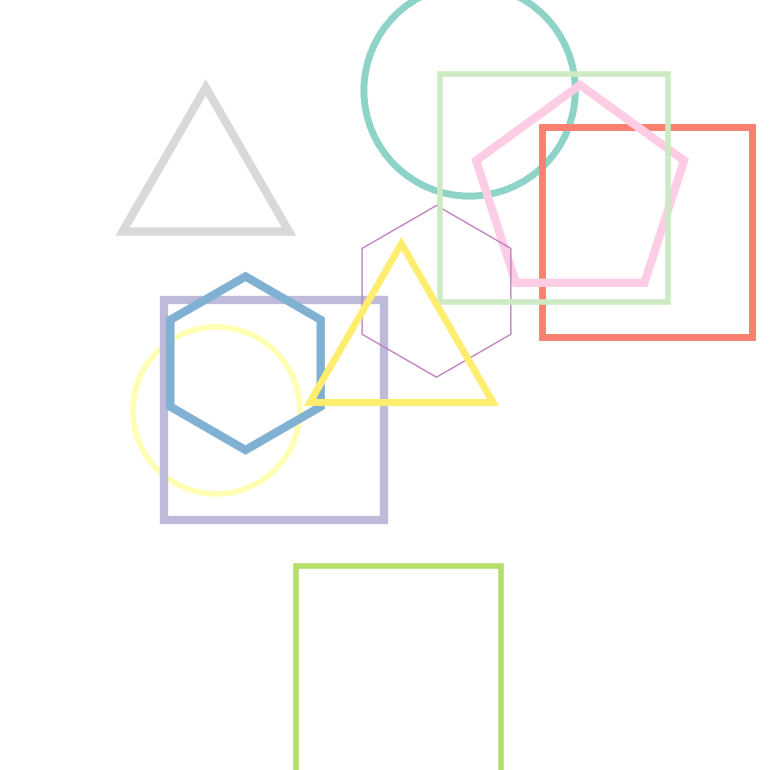[{"shape": "circle", "thickness": 2.5, "radius": 0.69, "center": [0.61, 0.883]}, {"shape": "circle", "thickness": 2, "radius": 0.54, "center": [0.281, 0.467]}, {"shape": "square", "thickness": 3, "radius": 0.71, "center": [0.356, 0.467]}, {"shape": "square", "thickness": 2.5, "radius": 0.68, "center": [0.84, 0.698]}, {"shape": "hexagon", "thickness": 3, "radius": 0.56, "center": [0.319, 0.528]}, {"shape": "square", "thickness": 2, "radius": 0.67, "center": [0.518, 0.131]}, {"shape": "pentagon", "thickness": 3, "radius": 0.71, "center": [0.753, 0.748]}, {"shape": "triangle", "thickness": 3, "radius": 0.62, "center": [0.267, 0.762]}, {"shape": "hexagon", "thickness": 0.5, "radius": 0.56, "center": [0.567, 0.622]}, {"shape": "square", "thickness": 2, "radius": 0.74, "center": [0.72, 0.756]}, {"shape": "triangle", "thickness": 2.5, "radius": 0.69, "center": [0.521, 0.546]}]